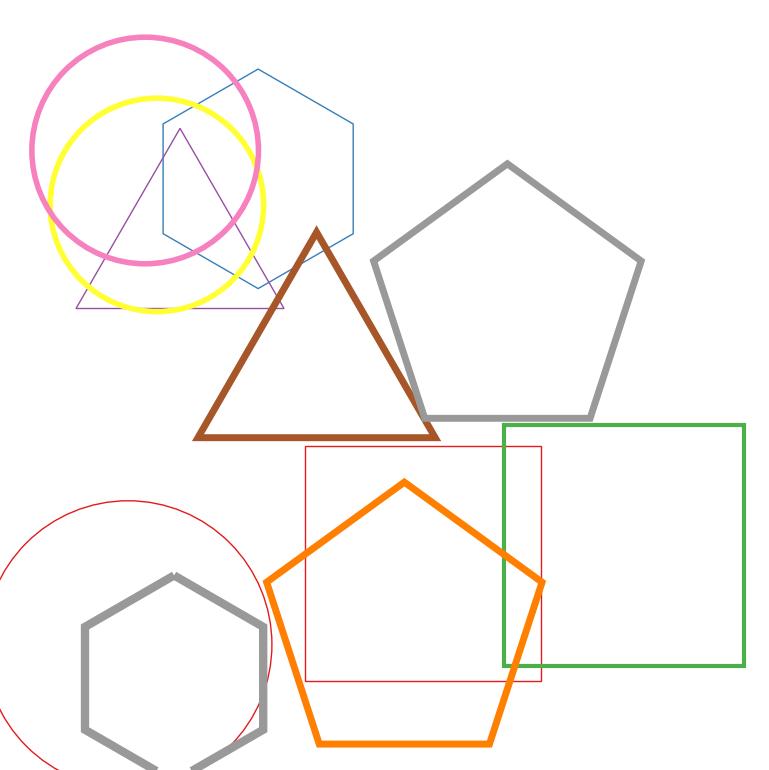[{"shape": "square", "thickness": 0.5, "radius": 0.76, "center": [0.549, 0.268]}, {"shape": "circle", "thickness": 0.5, "radius": 0.93, "center": [0.166, 0.163]}, {"shape": "hexagon", "thickness": 0.5, "radius": 0.71, "center": [0.335, 0.768]}, {"shape": "square", "thickness": 1.5, "radius": 0.78, "center": [0.81, 0.292]}, {"shape": "triangle", "thickness": 0.5, "radius": 0.78, "center": [0.234, 0.677]}, {"shape": "pentagon", "thickness": 2.5, "radius": 0.94, "center": [0.525, 0.186]}, {"shape": "circle", "thickness": 2, "radius": 0.69, "center": [0.204, 0.734]}, {"shape": "triangle", "thickness": 2.5, "radius": 0.89, "center": [0.411, 0.521]}, {"shape": "circle", "thickness": 2, "radius": 0.74, "center": [0.189, 0.805]}, {"shape": "pentagon", "thickness": 2.5, "radius": 0.91, "center": [0.659, 0.605]}, {"shape": "hexagon", "thickness": 3, "radius": 0.67, "center": [0.226, 0.119]}]